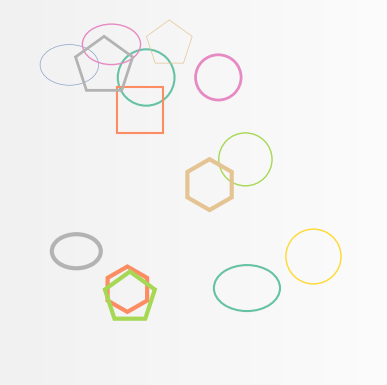[{"shape": "circle", "thickness": 1.5, "radius": 0.37, "center": [0.377, 0.799]}, {"shape": "oval", "thickness": 1.5, "radius": 0.43, "center": [0.637, 0.252]}, {"shape": "square", "thickness": 1.5, "radius": 0.3, "center": [0.36, 0.714]}, {"shape": "hexagon", "thickness": 3, "radius": 0.29, "center": [0.329, 0.249]}, {"shape": "oval", "thickness": 0.5, "radius": 0.38, "center": [0.179, 0.831]}, {"shape": "oval", "thickness": 1, "radius": 0.38, "center": [0.288, 0.885]}, {"shape": "circle", "thickness": 2, "radius": 0.29, "center": [0.563, 0.799]}, {"shape": "pentagon", "thickness": 3, "radius": 0.34, "center": [0.335, 0.227]}, {"shape": "circle", "thickness": 1, "radius": 0.34, "center": [0.633, 0.586]}, {"shape": "circle", "thickness": 1, "radius": 0.36, "center": [0.809, 0.334]}, {"shape": "hexagon", "thickness": 3, "radius": 0.33, "center": [0.541, 0.52]}, {"shape": "pentagon", "thickness": 0.5, "radius": 0.31, "center": [0.437, 0.886]}, {"shape": "pentagon", "thickness": 2, "radius": 0.39, "center": [0.269, 0.828]}, {"shape": "oval", "thickness": 3, "radius": 0.32, "center": [0.197, 0.347]}]